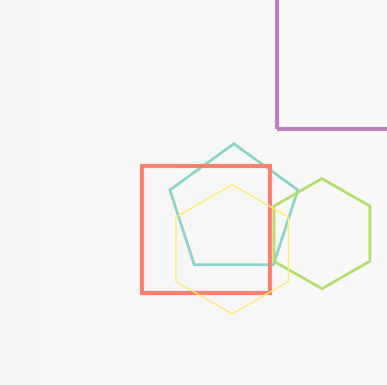[{"shape": "pentagon", "thickness": 2, "radius": 0.87, "center": [0.604, 0.453]}, {"shape": "square", "thickness": 3, "radius": 0.82, "center": [0.532, 0.404]}, {"shape": "hexagon", "thickness": 2, "radius": 0.72, "center": [0.831, 0.393]}, {"shape": "square", "thickness": 3, "radius": 0.9, "center": [0.894, 0.843]}, {"shape": "hexagon", "thickness": 1, "radius": 0.84, "center": [0.599, 0.353]}]